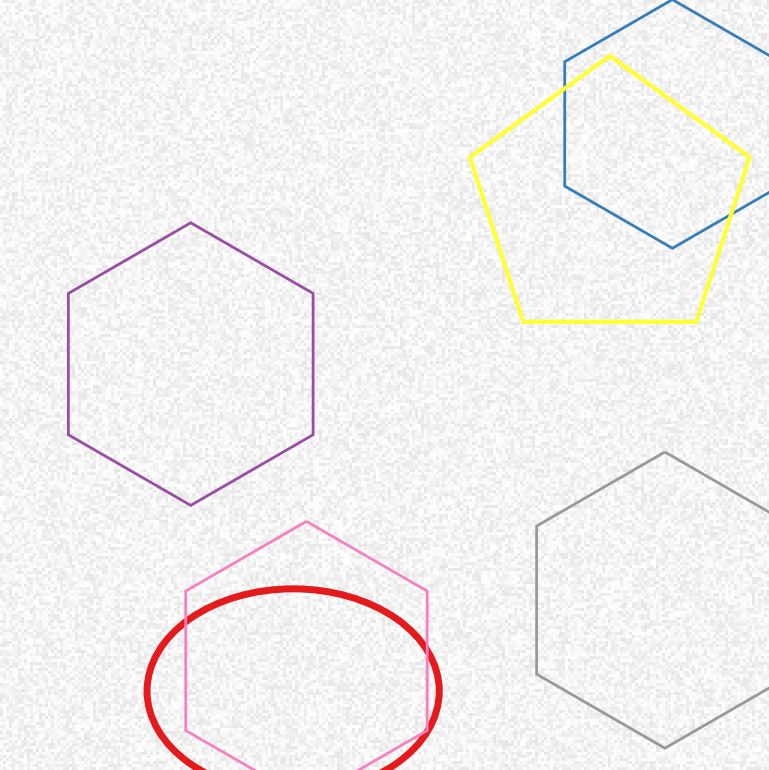[{"shape": "oval", "thickness": 2.5, "radius": 0.95, "center": [0.381, 0.102]}, {"shape": "hexagon", "thickness": 1, "radius": 0.81, "center": [0.873, 0.839]}, {"shape": "hexagon", "thickness": 1, "radius": 0.92, "center": [0.248, 0.527]}, {"shape": "pentagon", "thickness": 1.5, "radius": 0.96, "center": [0.792, 0.737]}, {"shape": "hexagon", "thickness": 1, "radius": 0.91, "center": [0.398, 0.142]}, {"shape": "hexagon", "thickness": 1, "radius": 0.96, "center": [0.864, 0.221]}]